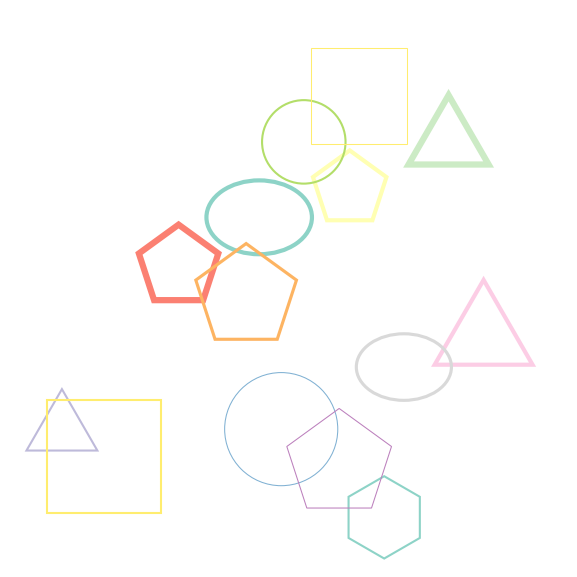[{"shape": "oval", "thickness": 2, "radius": 0.46, "center": [0.449, 0.623]}, {"shape": "hexagon", "thickness": 1, "radius": 0.36, "center": [0.665, 0.103]}, {"shape": "pentagon", "thickness": 2, "radius": 0.33, "center": [0.606, 0.672]}, {"shape": "triangle", "thickness": 1, "radius": 0.35, "center": [0.107, 0.254]}, {"shape": "pentagon", "thickness": 3, "radius": 0.36, "center": [0.309, 0.538]}, {"shape": "circle", "thickness": 0.5, "radius": 0.49, "center": [0.487, 0.256]}, {"shape": "pentagon", "thickness": 1.5, "radius": 0.46, "center": [0.426, 0.486]}, {"shape": "circle", "thickness": 1, "radius": 0.36, "center": [0.526, 0.753]}, {"shape": "triangle", "thickness": 2, "radius": 0.49, "center": [0.837, 0.417]}, {"shape": "oval", "thickness": 1.5, "radius": 0.41, "center": [0.699, 0.364]}, {"shape": "pentagon", "thickness": 0.5, "radius": 0.48, "center": [0.587, 0.197]}, {"shape": "triangle", "thickness": 3, "radius": 0.4, "center": [0.777, 0.754]}, {"shape": "square", "thickness": 0.5, "radius": 0.42, "center": [0.621, 0.833]}, {"shape": "square", "thickness": 1, "radius": 0.49, "center": [0.18, 0.208]}]